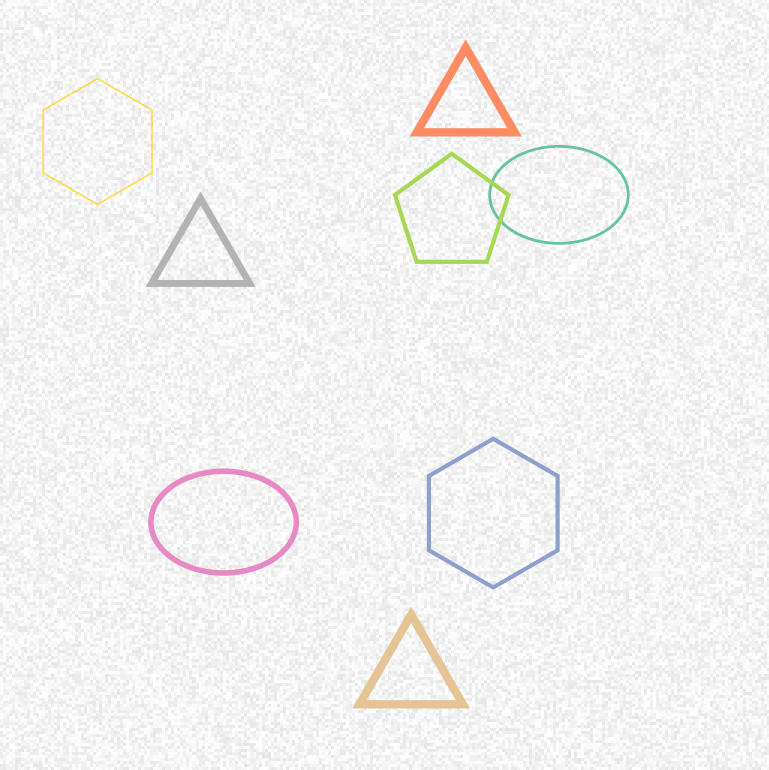[{"shape": "oval", "thickness": 1, "radius": 0.45, "center": [0.726, 0.747]}, {"shape": "triangle", "thickness": 3, "radius": 0.37, "center": [0.605, 0.865]}, {"shape": "hexagon", "thickness": 1.5, "radius": 0.48, "center": [0.641, 0.334]}, {"shape": "oval", "thickness": 2, "radius": 0.47, "center": [0.29, 0.322]}, {"shape": "pentagon", "thickness": 1.5, "radius": 0.39, "center": [0.587, 0.723]}, {"shape": "hexagon", "thickness": 0.5, "radius": 0.41, "center": [0.127, 0.816]}, {"shape": "triangle", "thickness": 3, "radius": 0.39, "center": [0.534, 0.124]}, {"shape": "triangle", "thickness": 2.5, "radius": 0.37, "center": [0.261, 0.669]}]